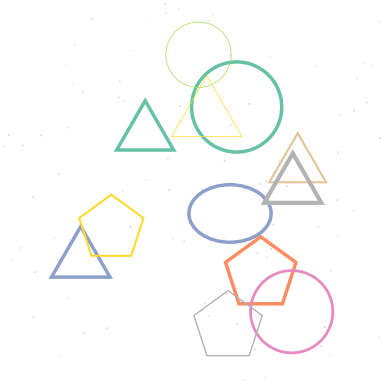[{"shape": "circle", "thickness": 2.5, "radius": 0.59, "center": [0.615, 0.722]}, {"shape": "triangle", "thickness": 2.5, "radius": 0.43, "center": [0.377, 0.653]}, {"shape": "pentagon", "thickness": 2.5, "radius": 0.48, "center": [0.677, 0.289]}, {"shape": "oval", "thickness": 2.5, "radius": 0.53, "center": [0.597, 0.445]}, {"shape": "triangle", "thickness": 2.5, "radius": 0.44, "center": [0.21, 0.324]}, {"shape": "circle", "thickness": 2, "radius": 0.53, "center": [0.758, 0.19]}, {"shape": "circle", "thickness": 0.5, "radius": 0.42, "center": [0.516, 0.858]}, {"shape": "pentagon", "thickness": 1.5, "radius": 0.44, "center": [0.289, 0.407]}, {"shape": "triangle", "thickness": 0.5, "radius": 0.53, "center": [0.537, 0.698]}, {"shape": "triangle", "thickness": 1.5, "radius": 0.43, "center": [0.773, 0.569]}, {"shape": "triangle", "thickness": 3, "radius": 0.43, "center": [0.761, 0.516]}, {"shape": "pentagon", "thickness": 1, "radius": 0.47, "center": [0.592, 0.152]}]